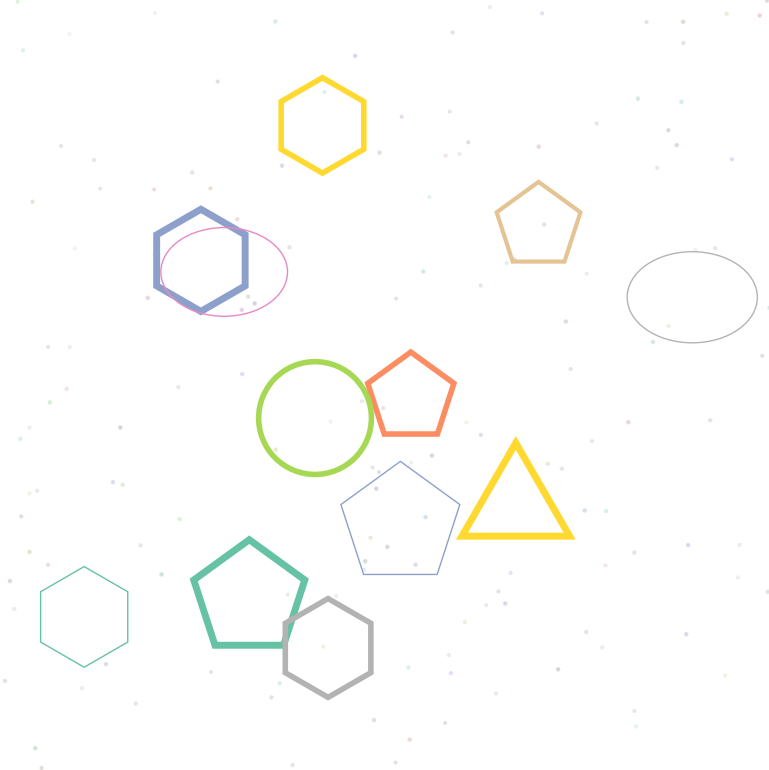[{"shape": "pentagon", "thickness": 2.5, "radius": 0.38, "center": [0.324, 0.223]}, {"shape": "hexagon", "thickness": 0.5, "radius": 0.33, "center": [0.109, 0.199]}, {"shape": "pentagon", "thickness": 2, "radius": 0.29, "center": [0.534, 0.484]}, {"shape": "pentagon", "thickness": 0.5, "radius": 0.41, "center": [0.52, 0.32]}, {"shape": "hexagon", "thickness": 2.5, "radius": 0.33, "center": [0.261, 0.662]}, {"shape": "oval", "thickness": 0.5, "radius": 0.41, "center": [0.291, 0.647]}, {"shape": "circle", "thickness": 2, "radius": 0.37, "center": [0.409, 0.457]}, {"shape": "triangle", "thickness": 2.5, "radius": 0.4, "center": [0.67, 0.344]}, {"shape": "hexagon", "thickness": 2, "radius": 0.31, "center": [0.419, 0.837]}, {"shape": "pentagon", "thickness": 1.5, "radius": 0.29, "center": [0.699, 0.707]}, {"shape": "oval", "thickness": 0.5, "radius": 0.42, "center": [0.899, 0.614]}, {"shape": "hexagon", "thickness": 2, "radius": 0.32, "center": [0.426, 0.158]}]